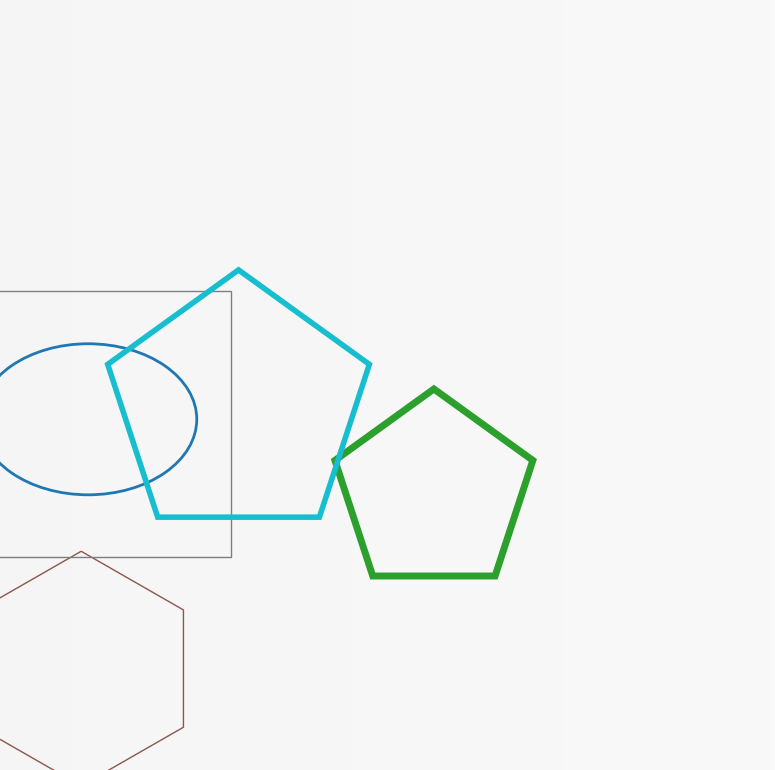[{"shape": "oval", "thickness": 1, "radius": 0.7, "center": [0.114, 0.455]}, {"shape": "pentagon", "thickness": 2.5, "radius": 0.67, "center": [0.56, 0.361]}, {"shape": "hexagon", "thickness": 0.5, "radius": 0.76, "center": [0.105, 0.132]}, {"shape": "square", "thickness": 0.5, "radius": 0.86, "center": [0.126, 0.449]}, {"shape": "pentagon", "thickness": 2, "radius": 0.89, "center": [0.308, 0.472]}]